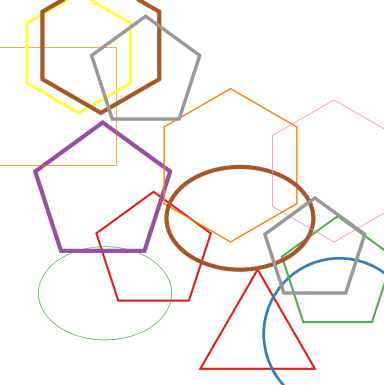[{"shape": "triangle", "thickness": 1.5, "radius": 0.86, "center": [0.669, 0.128]}, {"shape": "pentagon", "thickness": 1.5, "radius": 0.78, "center": [0.399, 0.346]}, {"shape": "circle", "thickness": 2, "radius": 0.98, "center": [0.882, 0.132]}, {"shape": "pentagon", "thickness": 1.5, "radius": 0.76, "center": [0.877, 0.287]}, {"shape": "oval", "thickness": 0.5, "radius": 0.87, "center": [0.273, 0.238]}, {"shape": "pentagon", "thickness": 3, "radius": 0.92, "center": [0.267, 0.498]}, {"shape": "square", "thickness": 0.5, "radius": 0.76, "center": [0.151, 0.725]}, {"shape": "hexagon", "thickness": 1, "radius": 1.0, "center": [0.599, 0.571]}, {"shape": "hexagon", "thickness": 2, "radius": 0.78, "center": [0.204, 0.862]}, {"shape": "hexagon", "thickness": 3, "radius": 0.88, "center": [0.262, 0.882]}, {"shape": "oval", "thickness": 3, "radius": 0.95, "center": [0.623, 0.433]}, {"shape": "hexagon", "thickness": 0.5, "radius": 0.92, "center": [0.868, 0.556]}, {"shape": "pentagon", "thickness": 2.5, "radius": 0.74, "center": [0.378, 0.81]}, {"shape": "pentagon", "thickness": 2.5, "radius": 0.68, "center": [0.818, 0.349]}]